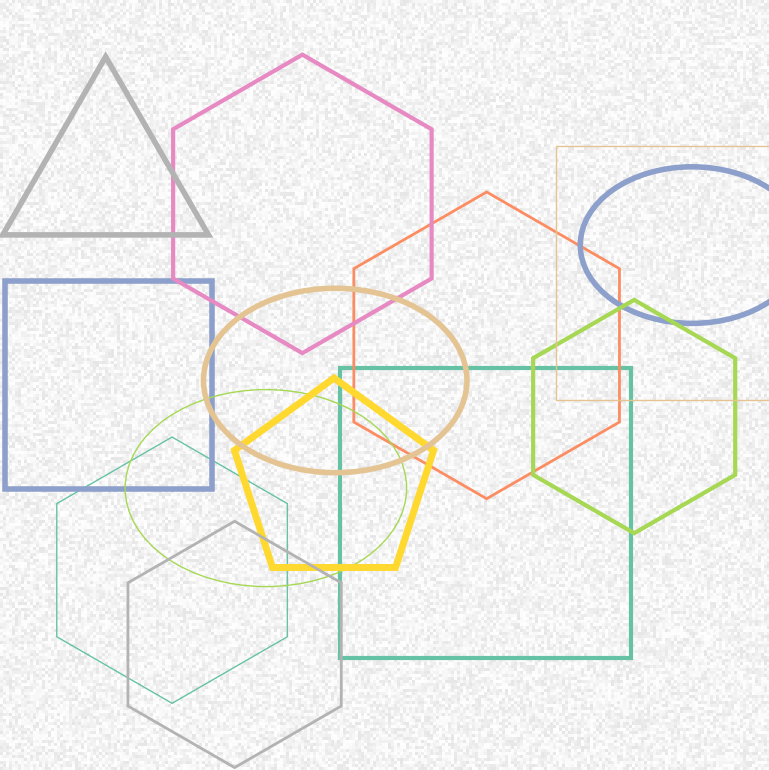[{"shape": "hexagon", "thickness": 0.5, "radius": 0.86, "center": [0.223, 0.26]}, {"shape": "square", "thickness": 1.5, "radius": 0.94, "center": [0.631, 0.334]}, {"shape": "hexagon", "thickness": 1, "radius": 1.0, "center": [0.632, 0.551]}, {"shape": "oval", "thickness": 2, "radius": 0.73, "center": [0.899, 0.682]}, {"shape": "square", "thickness": 2, "radius": 0.67, "center": [0.141, 0.5]}, {"shape": "hexagon", "thickness": 1.5, "radius": 0.97, "center": [0.393, 0.735]}, {"shape": "hexagon", "thickness": 1.5, "radius": 0.76, "center": [0.824, 0.459]}, {"shape": "oval", "thickness": 0.5, "radius": 0.91, "center": [0.345, 0.366]}, {"shape": "pentagon", "thickness": 2.5, "radius": 0.68, "center": [0.434, 0.373]}, {"shape": "oval", "thickness": 2, "radius": 0.86, "center": [0.435, 0.506]}, {"shape": "square", "thickness": 0.5, "radius": 0.82, "center": [0.887, 0.645]}, {"shape": "hexagon", "thickness": 1, "radius": 0.8, "center": [0.305, 0.163]}, {"shape": "triangle", "thickness": 2, "radius": 0.77, "center": [0.137, 0.772]}]